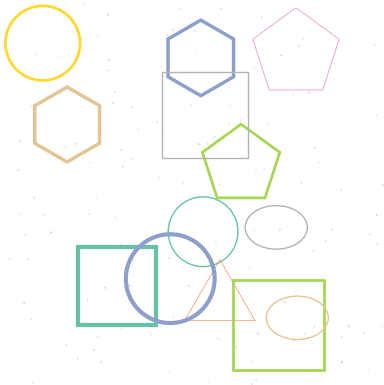[{"shape": "circle", "thickness": 1, "radius": 0.45, "center": [0.528, 0.398]}, {"shape": "square", "thickness": 3, "radius": 0.51, "center": [0.303, 0.258]}, {"shape": "triangle", "thickness": 0.5, "radius": 0.53, "center": [0.571, 0.22]}, {"shape": "hexagon", "thickness": 2.5, "radius": 0.49, "center": [0.522, 0.85]}, {"shape": "circle", "thickness": 3, "radius": 0.58, "center": [0.442, 0.276]}, {"shape": "pentagon", "thickness": 0.5, "radius": 0.59, "center": [0.769, 0.862]}, {"shape": "pentagon", "thickness": 2, "radius": 0.53, "center": [0.626, 0.572]}, {"shape": "square", "thickness": 2, "radius": 0.59, "center": [0.723, 0.156]}, {"shape": "circle", "thickness": 2, "radius": 0.48, "center": [0.111, 0.888]}, {"shape": "oval", "thickness": 1, "radius": 0.4, "center": [0.772, 0.175]}, {"shape": "hexagon", "thickness": 2.5, "radius": 0.49, "center": [0.174, 0.677]}, {"shape": "square", "thickness": 1, "radius": 0.56, "center": [0.532, 0.702]}, {"shape": "oval", "thickness": 1, "radius": 0.4, "center": [0.717, 0.409]}]